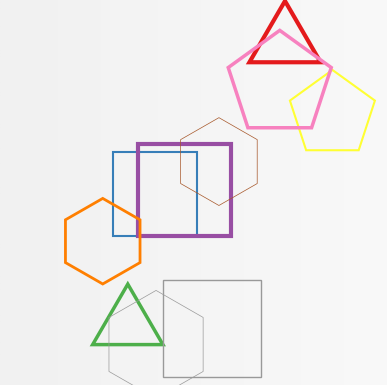[{"shape": "triangle", "thickness": 3, "radius": 0.53, "center": [0.735, 0.891]}, {"shape": "square", "thickness": 1.5, "radius": 0.55, "center": [0.4, 0.496]}, {"shape": "triangle", "thickness": 2.5, "radius": 0.52, "center": [0.33, 0.157]}, {"shape": "square", "thickness": 3, "radius": 0.6, "center": [0.475, 0.507]}, {"shape": "hexagon", "thickness": 2, "radius": 0.56, "center": [0.265, 0.374]}, {"shape": "pentagon", "thickness": 1.5, "radius": 0.58, "center": [0.858, 0.703]}, {"shape": "hexagon", "thickness": 0.5, "radius": 0.57, "center": [0.565, 0.58]}, {"shape": "pentagon", "thickness": 2.5, "radius": 0.7, "center": [0.722, 0.781]}, {"shape": "hexagon", "thickness": 0.5, "radius": 0.7, "center": [0.403, 0.105]}, {"shape": "square", "thickness": 1, "radius": 0.63, "center": [0.547, 0.147]}]